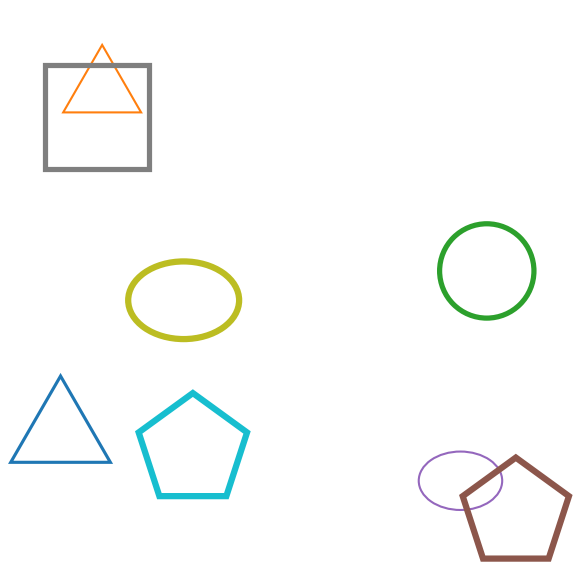[{"shape": "triangle", "thickness": 1.5, "radius": 0.5, "center": [0.105, 0.248]}, {"shape": "triangle", "thickness": 1, "radius": 0.39, "center": [0.177, 0.843]}, {"shape": "circle", "thickness": 2.5, "radius": 0.41, "center": [0.843, 0.53]}, {"shape": "oval", "thickness": 1, "radius": 0.36, "center": [0.797, 0.167]}, {"shape": "pentagon", "thickness": 3, "radius": 0.48, "center": [0.893, 0.11]}, {"shape": "square", "thickness": 2.5, "radius": 0.45, "center": [0.168, 0.797]}, {"shape": "oval", "thickness": 3, "radius": 0.48, "center": [0.318, 0.479]}, {"shape": "pentagon", "thickness": 3, "radius": 0.49, "center": [0.334, 0.22]}]